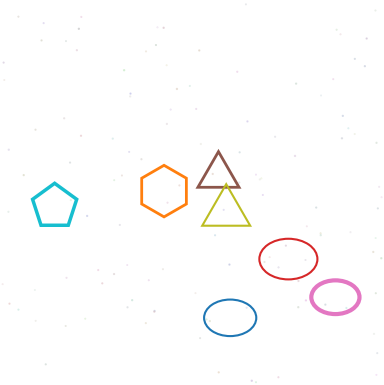[{"shape": "oval", "thickness": 1.5, "radius": 0.34, "center": [0.598, 0.174]}, {"shape": "hexagon", "thickness": 2, "radius": 0.33, "center": [0.426, 0.504]}, {"shape": "oval", "thickness": 1.5, "radius": 0.38, "center": [0.749, 0.327]}, {"shape": "triangle", "thickness": 2, "radius": 0.31, "center": [0.567, 0.544]}, {"shape": "oval", "thickness": 3, "radius": 0.31, "center": [0.871, 0.228]}, {"shape": "triangle", "thickness": 1.5, "radius": 0.36, "center": [0.588, 0.45]}, {"shape": "pentagon", "thickness": 2.5, "radius": 0.3, "center": [0.142, 0.464]}]